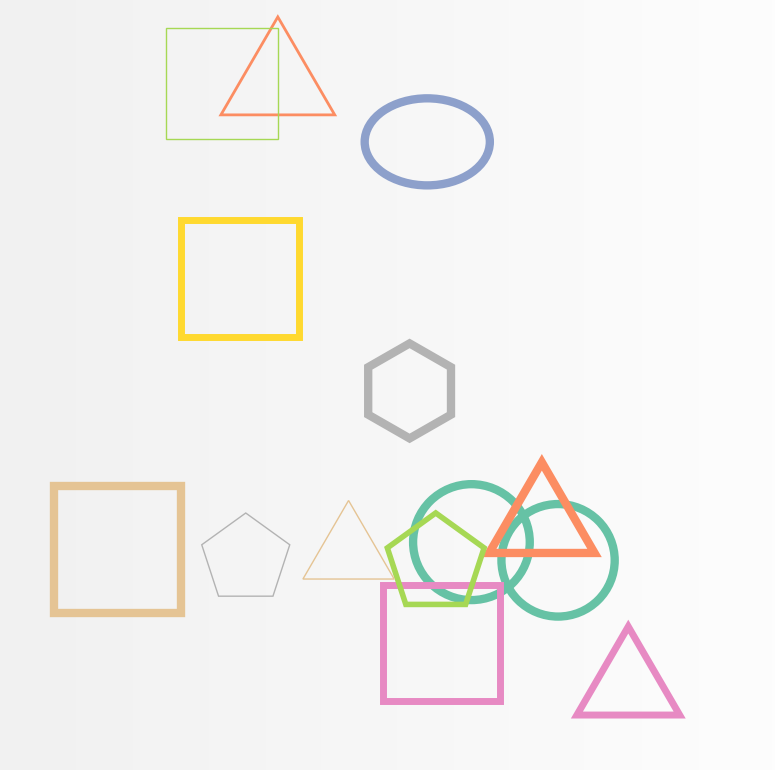[{"shape": "circle", "thickness": 3, "radius": 0.37, "center": [0.72, 0.272]}, {"shape": "circle", "thickness": 3, "radius": 0.38, "center": [0.608, 0.296]}, {"shape": "triangle", "thickness": 1, "radius": 0.42, "center": [0.358, 0.893]}, {"shape": "triangle", "thickness": 3, "radius": 0.39, "center": [0.699, 0.321]}, {"shape": "oval", "thickness": 3, "radius": 0.4, "center": [0.551, 0.816]}, {"shape": "triangle", "thickness": 2.5, "radius": 0.38, "center": [0.811, 0.11]}, {"shape": "square", "thickness": 2.5, "radius": 0.38, "center": [0.57, 0.165]}, {"shape": "pentagon", "thickness": 2, "radius": 0.33, "center": [0.562, 0.268]}, {"shape": "square", "thickness": 0.5, "radius": 0.36, "center": [0.286, 0.891]}, {"shape": "square", "thickness": 2.5, "radius": 0.38, "center": [0.31, 0.638]}, {"shape": "square", "thickness": 3, "radius": 0.41, "center": [0.152, 0.286]}, {"shape": "triangle", "thickness": 0.5, "radius": 0.34, "center": [0.45, 0.282]}, {"shape": "pentagon", "thickness": 0.5, "radius": 0.3, "center": [0.317, 0.274]}, {"shape": "hexagon", "thickness": 3, "radius": 0.31, "center": [0.529, 0.492]}]